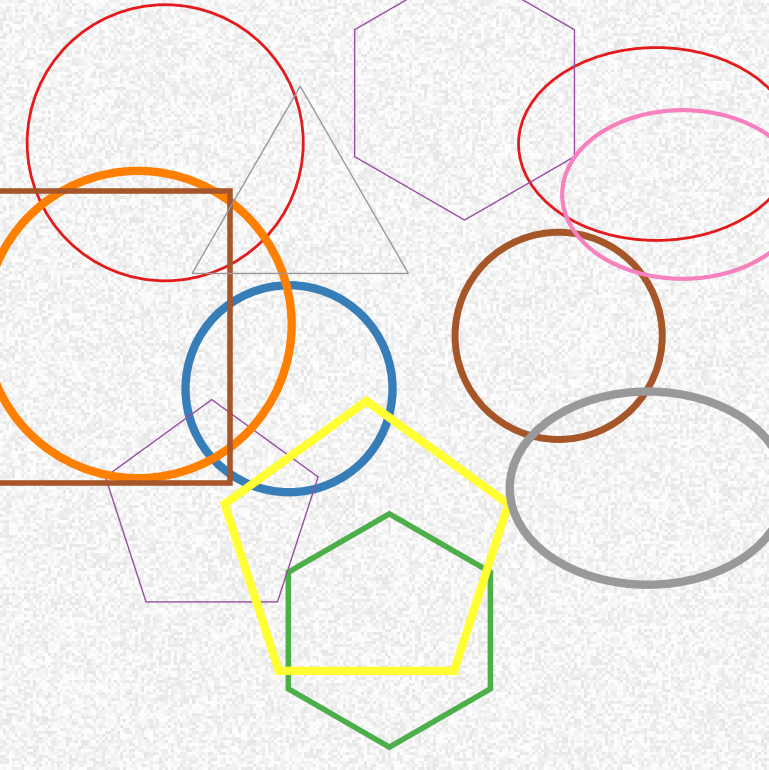[{"shape": "oval", "thickness": 1, "radius": 0.89, "center": [0.852, 0.813]}, {"shape": "circle", "thickness": 1, "radius": 0.9, "center": [0.215, 0.815]}, {"shape": "circle", "thickness": 3, "radius": 0.67, "center": [0.375, 0.495]}, {"shape": "hexagon", "thickness": 2, "radius": 0.76, "center": [0.506, 0.181]}, {"shape": "pentagon", "thickness": 0.5, "radius": 0.73, "center": [0.275, 0.336]}, {"shape": "hexagon", "thickness": 0.5, "radius": 0.82, "center": [0.603, 0.879]}, {"shape": "circle", "thickness": 3, "radius": 1.0, "center": [0.179, 0.579]}, {"shape": "pentagon", "thickness": 3, "radius": 0.97, "center": [0.476, 0.285]}, {"shape": "square", "thickness": 2, "radius": 0.95, "center": [0.109, 0.562]}, {"shape": "circle", "thickness": 2.5, "radius": 0.67, "center": [0.726, 0.564]}, {"shape": "oval", "thickness": 1.5, "radius": 0.78, "center": [0.887, 0.747]}, {"shape": "triangle", "thickness": 0.5, "radius": 0.81, "center": [0.39, 0.726]}, {"shape": "oval", "thickness": 3, "radius": 0.9, "center": [0.841, 0.366]}]